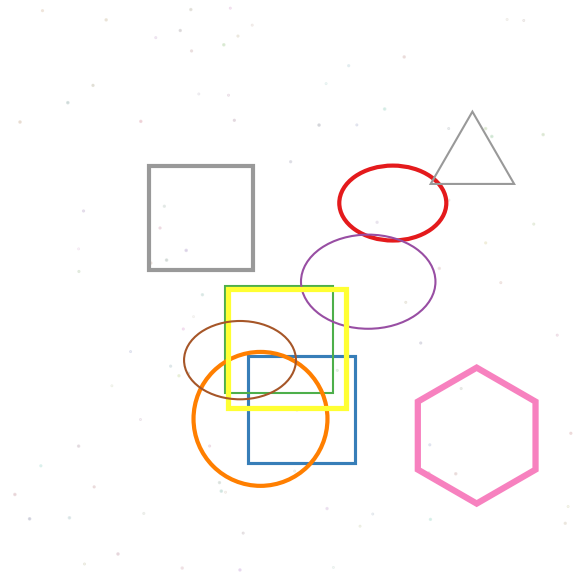[{"shape": "oval", "thickness": 2, "radius": 0.46, "center": [0.68, 0.648]}, {"shape": "square", "thickness": 1.5, "radius": 0.46, "center": [0.522, 0.289]}, {"shape": "square", "thickness": 1, "radius": 0.47, "center": [0.483, 0.411]}, {"shape": "oval", "thickness": 1, "radius": 0.58, "center": [0.638, 0.511]}, {"shape": "circle", "thickness": 2, "radius": 0.58, "center": [0.451, 0.274]}, {"shape": "square", "thickness": 2.5, "radius": 0.51, "center": [0.497, 0.396]}, {"shape": "oval", "thickness": 1, "radius": 0.48, "center": [0.416, 0.376]}, {"shape": "hexagon", "thickness": 3, "radius": 0.59, "center": [0.825, 0.245]}, {"shape": "triangle", "thickness": 1, "radius": 0.42, "center": [0.818, 0.722]}, {"shape": "square", "thickness": 2, "radius": 0.45, "center": [0.348, 0.622]}]